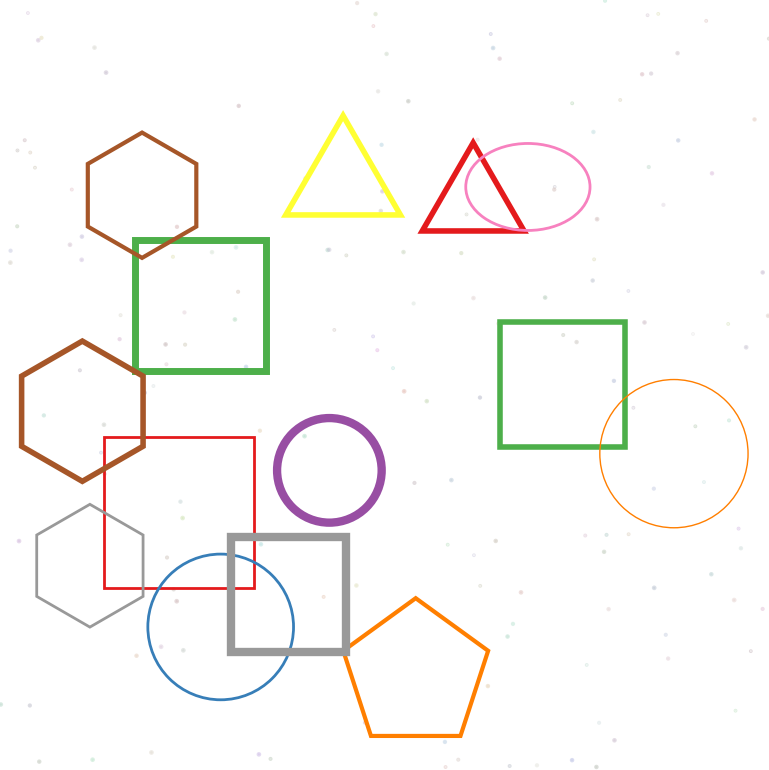[{"shape": "triangle", "thickness": 2, "radius": 0.38, "center": [0.615, 0.738]}, {"shape": "square", "thickness": 1, "radius": 0.49, "center": [0.233, 0.335]}, {"shape": "circle", "thickness": 1, "radius": 0.47, "center": [0.287, 0.186]}, {"shape": "square", "thickness": 2.5, "radius": 0.43, "center": [0.26, 0.603]}, {"shape": "square", "thickness": 2, "radius": 0.41, "center": [0.731, 0.5]}, {"shape": "circle", "thickness": 3, "radius": 0.34, "center": [0.428, 0.389]}, {"shape": "pentagon", "thickness": 1.5, "radius": 0.49, "center": [0.54, 0.124]}, {"shape": "circle", "thickness": 0.5, "radius": 0.48, "center": [0.875, 0.411]}, {"shape": "triangle", "thickness": 2, "radius": 0.43, "center": [0.446, 0.764]}, {"shape": "hexagon", "thickness": 1.5, "radius": 0.41, "center": [0.184, 0.746]}, {"shape": "hexagon", "thickness": 2, "radius": 0.46, "center": [0.107, 0.466]}, {"shape": "oval", "thickness": 1, "radius": 0.4, "center": [0.686, 0.757]}, {"shape": "square", "thickness": 3, "radius": 0.37, "center": [0.375, 0.228]}, {"shape": "hexagon", "thickness": 1, "radius": 0.4, "center": [0.117, 0.265]}]